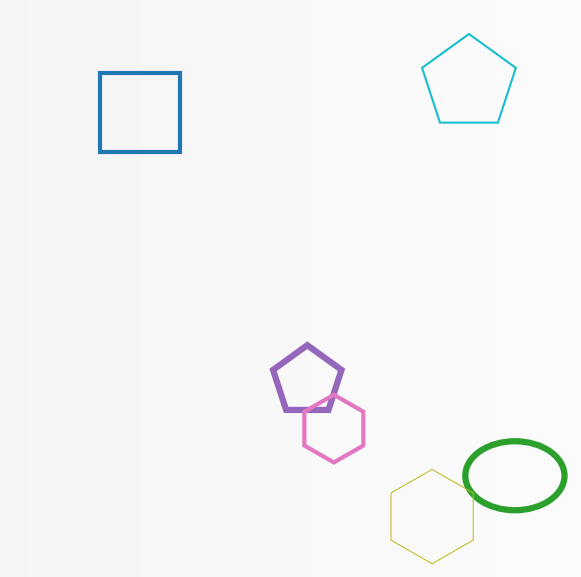[{"shape": "square", "thickness": 2, "radius": 0.34, "center": [0.241, 0.804]}, {"shape": "oval", "thickness": 3, "radius": 0.43, "center": [0.886, 0.175]}, {"shape": "pentagon", "thickness": 3, "radius": 0.31, "center": [0.529, 0.339]}, {"shape": "hexagon", "thickness": 2, "radius": 0.29, "center": [0.574, 0.257]}, {"shape": "hexagon", "thickness": 0.5, "radius": 0.41, "center": [0.743, 0.105]}, {"shape": "pentagon", "thickness": 1, "radius": 0.42, "center": [0.807, 0.855]}]